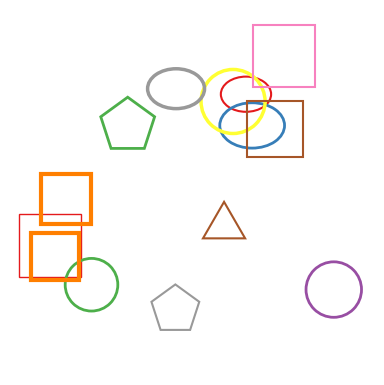[{"shape": "oval", "thickness": 1.5, "radius": 0.33, "center": [0.639, 0.755]}, {"shape": "square", "thickness": 1, "radius": 0.4, "center": [0.13, 0.362]}, {"shape": "oval", "thickness": 2, "radius": 0.42, "center": [0.655, 0.674]}, {"shape": "pentagon", "thickness": 2, "radius": 0.37, "center": [0.332, 0.674]}, {"shape": "circle", "thickness": 2, "radius": 0.34, "center": [0.238, 0.26]}, {"shape": "circle", "thickness": 2, "radius": 0.36, "center": [0.867, 0.248]}, {"shape": "square", "thickness": 3, "radius": 0.32, "center": [0.171, 0.484]}, {"shape": "square", "thickness": 3, "radius": 0.31, "center": [0.143, 0.334]}, {"shape": "circle", "thickness": 2.5, "radius": 0.42, "center": [0.605, 0.736]}, {"shape": "square", "thickness": 1.5, "radius": 0.36, "center": [0.714, 0.665]}, {"shape": "triangle", "thickness": 1.5, "radius": 0.32, "center": [0.582, 0.412]}, {"shape": "square", "thickness": 1.5, "radius": 0.4, "center": [0.738, 0.854]}, {"shape": "oval", "thickness": 2.5, "radius": 0.37, "center": [0.457, 0.77]}, {"shape": "pentagon", "thickness": 1.5, "radius": 0.33, "center": [0.455, 0.196]}]